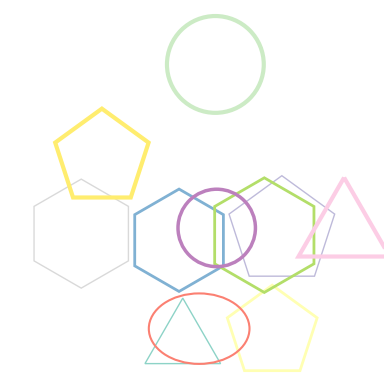[{"shape": "triangle", "thickness": 1, "radius": 0.57, "center": [0.475, 0.112]}, {"shape": "pentagon", "thickness": 2, "radius": 0.61, "center": [0.707, 0.137]}, {"shape": "pentagon", "thickness": 1, "radius": 0.72, "center": [0.732, 0.399]}, {"shape": "oval", "thickness": 1.5, "radius": 0.65, "center": [0.517, 0.146]}, {"shape": "hexagon", "thickness": 2, "radius": 0.66, "center": [0.465, 0.376]}, {"shape": "hexagon", "thickness": 2, "radius": 0.74, "center": [0.687, 0.389]}, {"shape": "triangle", "thickness": 3, "radius": 0.68, "center": [0.894, 0.402]}, {"shape": "hexagon", "thickness": 1, "radius": 0.71, "center": [0.211, 0.393]}, {"shape": "circle", "thickness": 2.5, "radius": 0.5, "center": [0.563, 0.408]}, {"shape": "circle", "thickness": 3, "radius": 0.63, "center": [0.559, 0.833]}, {"shape": "pentagon", "thickness": 3, "radius": 0.64, "center": [0.265, 0.59]}]